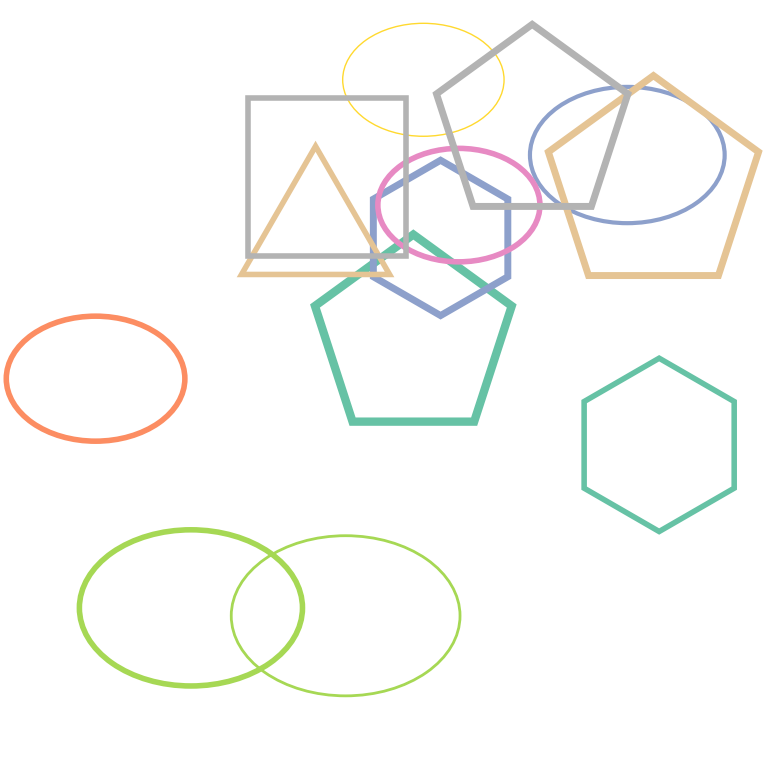[{"shape": "pentagon", "thickness": 3, "radius": 0.67, "center": [0.537, 0.561]}, {"shape": "hexagon", "thickness": 2, "radius": 0.56, "center": [0.856, 0.422]}, {"shape": "oval", "thickness": 2, "radius": 0.58, "center": [0.124, 0.508]}, {"shape": "hexagon", "thickness": 2.5, "radius": 0.5, "center": [0.572, 0.691]}, {"shape": "oval", "thickness": 1.5, "radius": 0.63, "center": [0.815, 0.799]}, {"shape": "oval", "thickness": 2, "radius": 0.53, "center": [0.596, 0.734]}, {"shape": "oval", "thickness": 2, "radius": 0.72, "center": [0.248, 0.211]}, {"shape": "oval", "thickness": 1, "radius": 0.74, "center": [0.449, 0.2]}, {"shape": "oval", "thickness": 0.5, "radius": 0.52, "center": [0.55, 0.896]}, {"shape": "triangle", "thickness": 2, "radius": 0.55, "center": [0.41, 0.699]}, {"shape": "pentagon", "thickness": 2.5, "radius": 0.72, "center": [0.849, 0.758]}, {"shape": "pentagon", "thickness": 2.5, "radius": 0.65, "center": [0.691, 0.838]}, {"shape": "square", "thickness": 2, "radius": 0.51, "center": [0.425, 0.77]}]